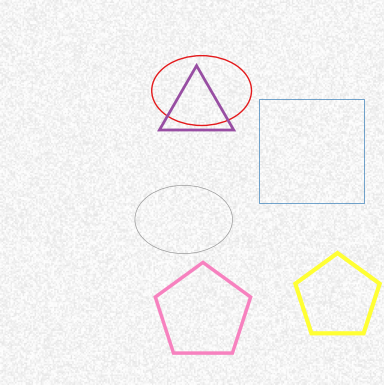[{"shape": "oval", "thickness": 1, "radius": 0.65, "center": [0.524, 0.765]}, {"shape": "square", "thickness": 0.5, "radius": 0.68, "center": [0.809, 0.608]}, {"shape": "triangle", "thickness": 2, "radius": 0.56, "center": [0.511, 0.718]}, {"shape": "pentagon", "thickness": 3, "radius": 0.58, "center": [0.877, 0.227]}, {"shape": "pentagon", "thickness": 2.5, "radius": 0.65, "center": [0.527, 0.188]}, {"shape": "oval", "thickness": 0.5, "radius": 0.63, "center": [0.477, 0.43]}]